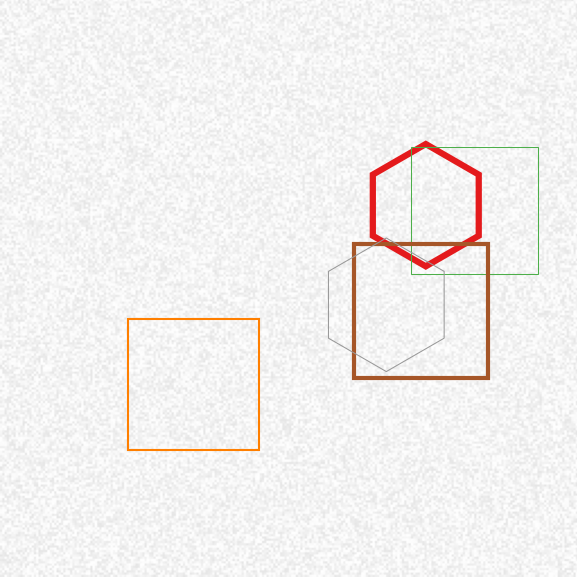[{"shape": "hexagon", "thickness": 3, "radius": 0.53, "center": [0.737, 0.644]}, {"shape": "square", "thickness": 0.5, "radius": 0.55, "center": [0.822, 0.634]}, {"shape": "square", "thickness": 1, "radius": 0.57, "center": [0.335, 0.334]}, {"shape": "square", "thickness": 2, "radius": 0.58, "center": [0.729, 0.461]}, {"shape": "hexagon", "thickness": 0.5, "radius": 0.58, "center": [0.669, 0.471]}]